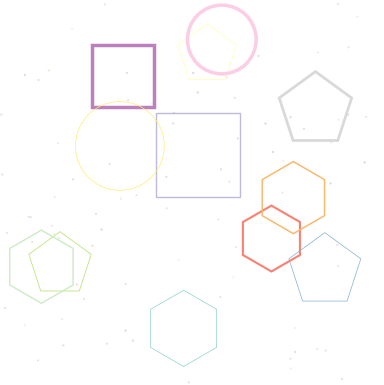[{"shape": "hexagon", "thickness": 0.5, "radius": 0.5, "center": [0.477, 0.147]}, {"shape": "pentagon", "thickness": 0.5, "radius": 0.4, "center": [0.538, 0.858]}, {"shape": "square", "thickness": 1, "radius": 0.55, "center": [0.514, 0.597]}, {"shape": "hexagon", "thickness": 1.5, "radius": 0.43, "center": [0.705, 0.38]}, {"shape": "pentagon", "thickness": 0.5, "radius": 0.49, "center": [0.844, 0.298]}, {"shape": "hexagon", "thickness": 1, "radius": 0.47, "center": [0.762, 0.487]}, {"shape": "pentagon", "thickness": 0.5, "radius": 0.43, "center": [0.156, 0.313]}, {"shape": "circle", "thickness": 2.5, "radius": 0.45, "center": [0.576, 0.897]}, {"shape": "pentagon", "thickness": 2, "radius": 0.49, "center": [0.819, 0.715]}, {"shape": "square", "thickness": 2.5, "radius": 0.4, "center": [0.318, 0.802]}, {"shape": "hexagon", "thickness": 1, "radius": 0.47, "center": [0.108, 0.307]}, {"shape": "circle", "thickness": 0.5, "radius": 0.58, "center": [0.311, 0.621]}]